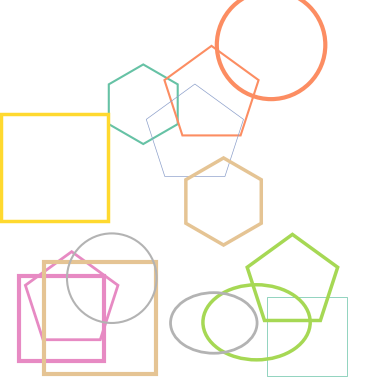[{"shape": "hexagon", "thickness": 1.5, "radius": 0.52, "center": [0.372, 0.729]}, {"shape": "square", "thickness": 0.5, "radius": 0.52, "center": [0.798, 0.126]}, {"shape": "pentagon", "thickness": 1.5, "radius": 0.64, "center": [0.549, 0.752]}, {"shape": "circle", "thickness": 3, "radius": 0.7, "center": [0.704, 0.883]}, {"shape": "pentagon", "thickness": 0.5, "radius": 0.66, "center": [0.506, 0.649]}, {"shape": "square", "thickness": 3, "radius": 0.55, "center": [0.16, 0.173]}, {"shape": "pentagon", "thickness": 2, "radius": 0.63, "center": [0.186, 0.22]}, {"shape": "oval", "thickness": 2.5, "radius": 0.7, "center": [0.666, 0.163]}, {"shape": "pentagon", "thickness": 2.5, "radius": 0.62, "center": [0.76, 0.268]}, {"shape": "square", "thickness": 2.5, "radius": 0.7, "center": [0.142, 0.564]}, {"shape": "hexagon", "thickness": 2.5, "radius": 0.57, "center": [0.581, 0.477]}, {"shape": "square", "thickness": 3, "radius": 0.73, "center": [0.259, 0.174]}, {"shape": "oval", "thickness": 2, "radius": 0.56, "center": [0.555, 0.161]}, {"shape": "circle", "thickness": 1.5, "radius": 0.58, "center": [0.29, 0.277]}]